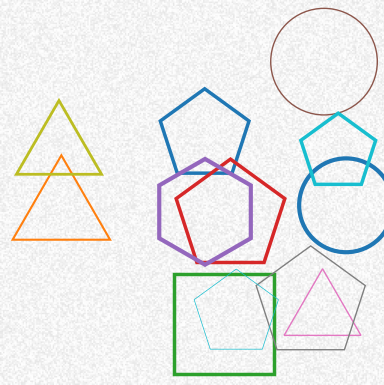[{"shape": "circle", "thickness": 3, "radius": 0.61, "center": [0.899, 0.467]}, {"shape": "pentagon", "thickness": 2.5, "radius": 0.61, "center": [0.532, 0.648]}, {"shape": "triangle", "thickness": 1.5, "radius": 0.73, "center": [0.159, 0.45]}, {"shape": "square", "thickness": 2.5, "radius": 0.65, "center": [0.582, 0.158]}, {"shape": "pentagon", "thickness": 2.5, "radius": 0.74, "center": [0.599, 0.438]}, {"shape": "hexagon", "thickness": 3, "radius": 0.69, "center": [0.533, 0.45]}, {"shape": "circle", "thickness": 1, "radius": 0.69, "center": [0.842, 0.84]}, {"shape": "triangle", "thickness": 1, "radius": 0.58, "center": [0.838, 0.187]}, {"shape": "pentagon", "thickness": 1, "radius": 0.74, "center": [0.807, 0.212]}, {"shape": "triangle", "thickness": 2, "radius": 0.64, "center": [0.153, 0.611]}, {"shape": "pentagon", "thickness": 2.5, "radius": 0.51, "center": [0.879, 0.604]}, {"shape": "pentagon", "thickness": 0.5, "radius": 0.58, "center": [0.614, 0.186]}]